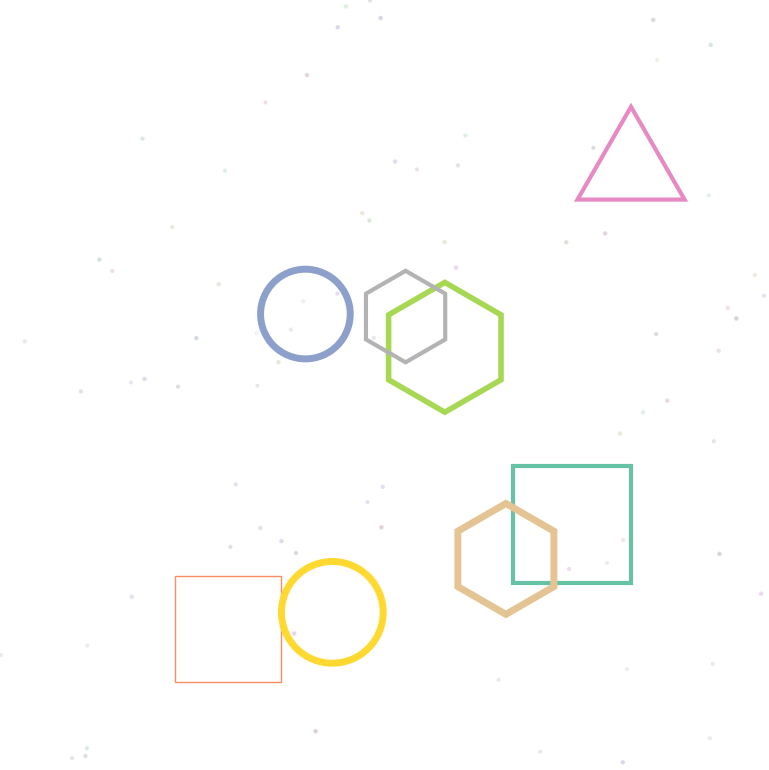[{"shape": "square", "thickness": 1.5, "radius": 0.38, "center": [0.743, 0.318]}, {"shape": "square", "thickness": 0.5, "radius": 0.34, "center": [0.296, 0.183]}, {"shape": "circle", "thickness": 2.5, "radius": 0.29, "center": [0.397, 0.592]}, {"shape": "triangle", "thickness": 1.5, "radius": 0.4, "center": [0.82, 0.781]}, {"shape": "hexagon", "thickness": 2, "radius": 0.42, "center": [0.578, 0.549]}, {"shape": "circle", "thickness": 2.5, "radius": 0.33, "center": [0.432, 0.205]}, {"shape": "hexagon", "thickness": 2.5, "radius": 0.36, "center": [0.657, 0.274]}, {"shape": "hexagon", "thickness": 1.5, "radius": 0.3, "center": [0.527, 0.589]}]